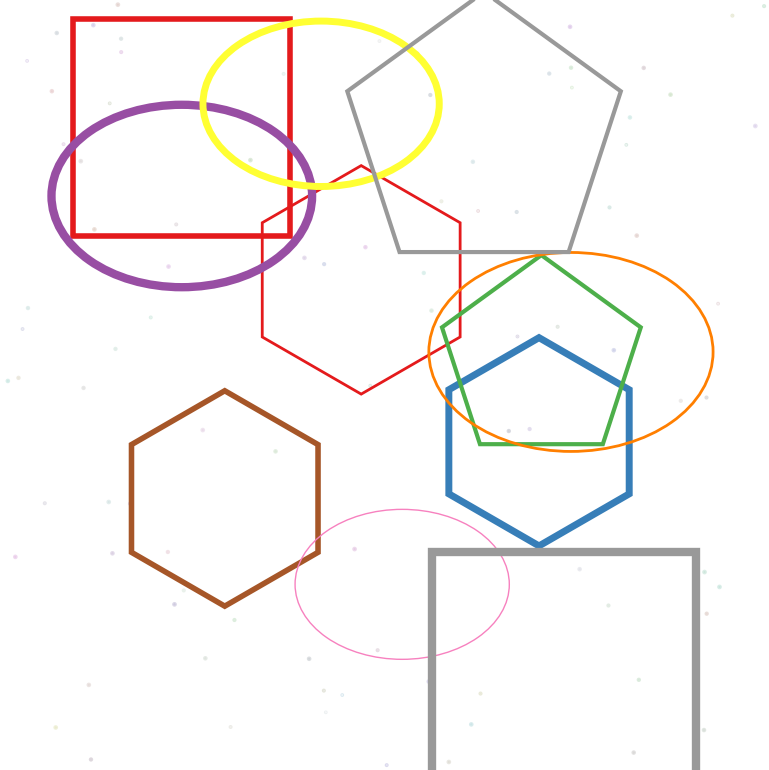[{"shape": "hexagon", "thickness": 1, "radius": 0.74, "center": [0.469, 0.637]}, {"shape": "square", "thickness": 2, "radius": 0.71, "center": [0.236, 0.835]}, {"shape": "hexagon", "thickness": 2.5, "radius": 0.68, "center": [0.7, 0.426]}, {"shape": "pentagon", "thickness": 1.5, "radius": 0.68, "center": [0.703, 0.533]}, {"shape": "oval", "thickness": 3, "radius": 0.85, "center": [0.236, 0.745]}, {"shape": "oval", "thickness": 1, "radius": 0.92, "center": [0.742, 0.543]}, {"shape": "oval", "thickness": 2.5, "radius": 0.77, "center": [0.417, 0.865]}, {"shape": "hexagon", "thickness": 2, "radius": 0.7, "center": [0.292, 0.353]}, {"shape": "oval", "thickness": 0.5, "radius": 0.7, "center": [0.522, 0.241]}, {"shape": "square", "thickness": 3, "radius": 0.85, "center": [0.733, 0.112]}, {"shape": "pentagon", "thickness": 1.5, "radius": 0.93, "center": [0.629, 0.824]}]